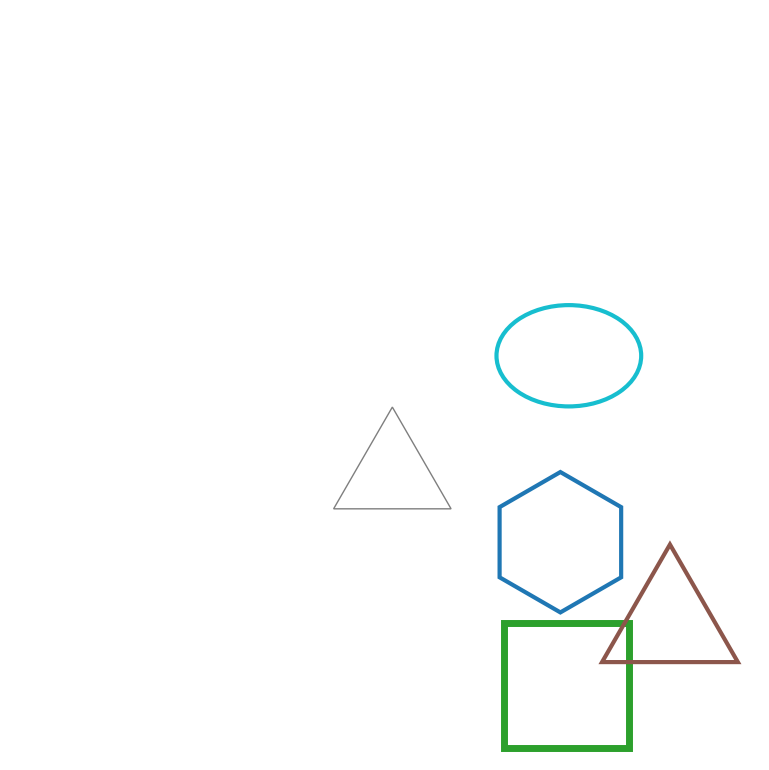[{"shape": "hexagon", "thickness": 1.5, "radius": 0.46, "center": [0.728, 0.296]}, {"shape": "square", "thickness": 2.5, "radius": 0.41, "center": [0.736, 0.11]}, {"shape": "triangle", "thickness": 1.5, "radius": 0.51, "center": [0.87, 0.191]}, {"shape": "triangle", "thickness": 0.5, "radius": 0.44, "center": [0.51, 0.383]}, {"shape": "oval", "thickness": 1.5, "radius": 0.47, "center": [0.739, 0.538]}]